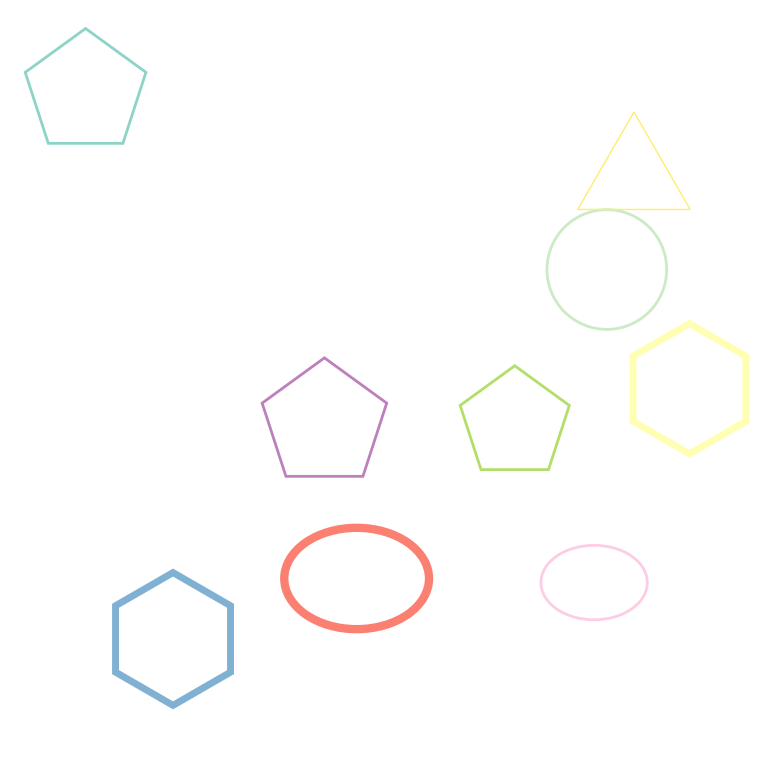[{"shape": "pentagon", "thickness": 1, "radius": 0.41, "center": [0.111, 0.881]}, {"shape": "hexagon", "thickness": 2.5, "radius": 0.42, "center": [0.895, 0.495]}, {"shape": "oval", "thickness": 3, "radius": 0.47, "center": [0.463, 0.249]}, {"shape": "hexagon", "thickness": 2.5, "radius": 0.43, "center": [0.225, 0.17]}, {"shape": "pentagon", "thickness": 1, "radius": 0.37, "center": [0.668, 0.45]}, {"shape": "oval", "thickness": 1, "radius": 0.35, "center": [0.772, 0.243]}, {"shape": "pentagon", "thickness": 1, "radius": 0.43, "center": [0.421, 0.45]}, {"shape": "circle", "thickness": 1, "radius": 0.39, "center": [0.788, 0.65]}, {"shape": "triangle", "thickness": 0.5, "radius": 0.42, "center": [0.823, 0.77]}]